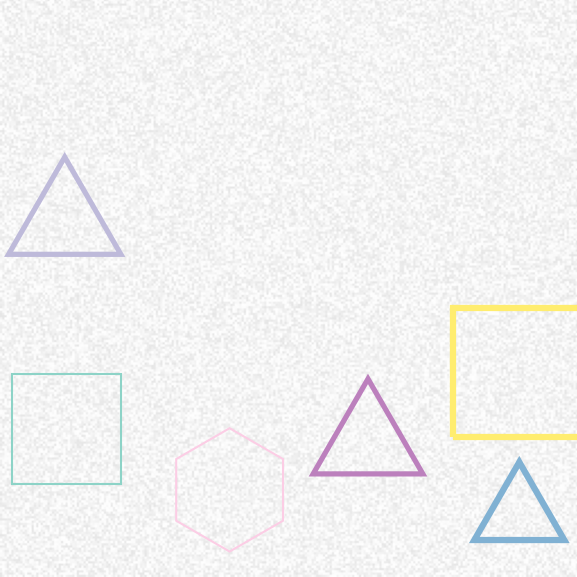[{"shape": "square", "thickness": 1, "radius": 0.47, "center": [0.116, 0.257]}, {"shape": "triangle", "thickness": 2.5, "radius": 0.56, "center": [0.112, 0.615]}, {"shape": "triangle", "thickness": 3, "radius": 0.45, "center": [0.899, 0.109]}, {"shape": "hexagon", "thickness": 1, "radius": 0.53, "center": [0.398, 0.151]}, {"shape": "triangle", "thickness": 2.5, "radius": 0.55, "center": [0.637, 0.233]}, {"shape": "square", "thickness": 3, "radius": 0.56, "center": [0.897, 0.355]}]